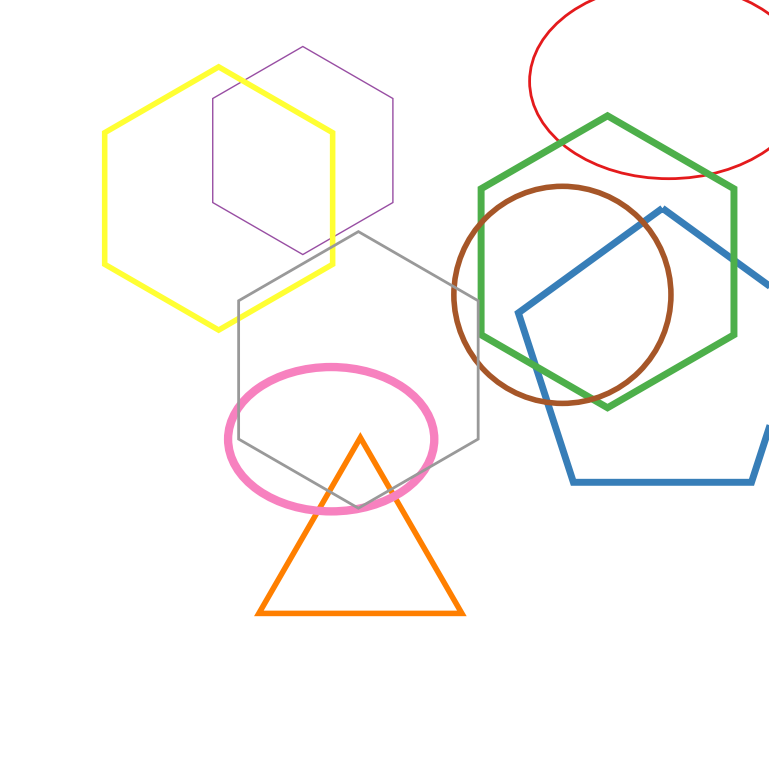[{"shape": "oval", "thickness": 1, "radius": 0.9, "center": [0.868, 0.894]}, {"shape": "pentagon", "thickness": 2.5, "radius": 0.98, "center": [0.86, 0.533]}, {"shape": "hexagon", "thickness": 2.5, "radius": 0.95, "center": [0.789, 0.66]}, {"shape": "hexagon", "thickness": 0.5, "radius": 0.68, "center": [0.393, 0.805]}, {"shape": "triangle", "thickness": 2, "radius": 0.76, "center": [0.468, 0.279]}, {"shape": "hexagon", "thickness": 2, "radius": 0.85, "center": [0.284, 0.742]}, {"shape": "circle", "thickness": 2, "radius": 0.7, "center": [0.73, 0.617]}, {"shape": "oval", "thickness": 3, "radius": 0.67, "center": [0.43, 0.43]}, {"shape": "hexagon", "thickness": 1, "radius": 0.9, "center": [0.465, 0.52]}]